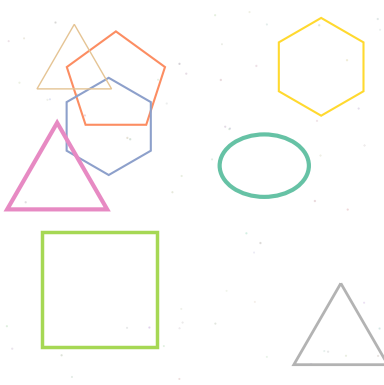[{"shape": "oval", "thickness": 3, "radius": 0.58, "center": [0.686, 0.57]}, {"shape": "pentagon", "thickness": 1.5, "radius": 0.67, "center": [0.301, 0.784]}, {"shape": "hexagon", "thickness": 1.5, "radius": 0.63, "center": [0.282, 0.672]}, {"shape": "triangle", "thickness": 3, "radius": 0.75, "center": [0.148, 0.531]}, {"shape": "square", "thickness": 2.5, "radius": 0.75, "center": [0.259, 0.248]}, {"shape": "hexagon", "thickness": 1.5, "radius": 0.63, "center": [0.834, 0.826]}, {"shape": "triangle", "thickness": 1, "radius": 0.56, "center": [0.193, 0.825]}, {"shape": "triangle", "thickness": 2, "radius": 0.7, "center": [0.885, 0.123]}]